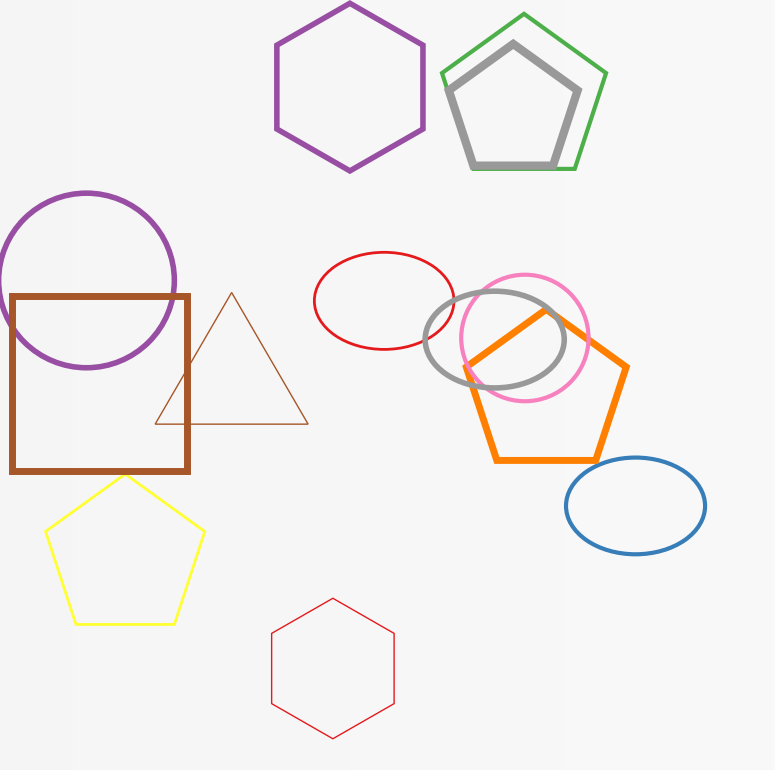[{"shape": "oval", "thickness": 1, "radius": 0.45, "center": [0.496, 0.609]}, {"shape": "hexagon", "thickness": 0.5, "radius": 0.46, "center": [0.43, 0.132]}, {"shape": "oval", "thickness": 1.5, "radius": 0.45, "center": [0.82, 0.343]}, {"shape": "pentagon", "thickness": 1.5, "radius": 0.56, "center": [0.676, 0.871]}, {"shape": "hexagon", "thickness": 2, "radius": 0.54, "center": [0.451, 0.887]}, {"shape": "circle", "thickness": 2, "radius": 0.57, "center": [0.112, 0.636]}, {"shape": "pentagon", "thickness": 2.5, "radius": 0.54, "center": [0.705, 0.49]}, {"shape": "pentagon", "thickness": 1, "radius": 0.54, "center": [0.162, 0.276]}, {"shape": "triangle", "thickness": 0.5, "radius": 0.57, "center": [0.299, 0.506]}, {"shape": "square", "thickness": 2.5, "radius": 0.57, "center": [0.128, 0.502]}, {"shape": "circle", "thickness": 1.5, "radius": 0.41, "center": [0.677, 0.561]}, {"shape": "pentagon", "thickness": 3, "radius": 0.44, "center": [0.662, 0.856]}, {"shape": "oval", "thickness": 2, "radius": 0.45, "center": [0.638, 0.559]}]